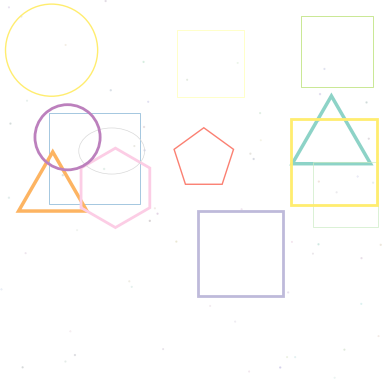[{"shape": "triangle", "thickness": 2.5, "radius": 0.59, "center": [0.861, 0.633]}, {"shape": "square", "thickness": 0.5, "radius": 0.44, "center": [0.546, 0.835]}, {"shape": "square", "thickness": 2, "radius": 0.55, "center": [0.625, 0.342]}, {"shape": "pentagon", "thickness": 1, "radius": 0.41, "center": [0.529, 0.587]}, {"shape": "square", "thickness": 0.5, "radius": 0.59, "center": [0.246, 0.589]}, {"shape": "triangle", "thickness": 2.5, "radius": 0.51, "center": [0.137, 0.503]}, {"shape": "square", "thickness": 0.5, "radius": 0.46, "center": [0.875, 0.866]}, {"shape": "hexagon", "thickness": 2, "radius": 0.52, "center": [0.3, 0.512]}, {"shape": "oval", "thickness": 0.5, "radius": 0.43, "center": [0.29, 0.608]}, {"shape": "circle", "thickness": 2, "radius": 0.42, "center": [0.175, 0.643]}, {"shape": "square", "thickness": 0.5, "radius": 0.42, "center": [0.897, 0.495]}, {"shape": "square", "thickness": 2, "radius": 0.56, "center": [0.868, 0.578]}, {"shape": "circle", "thickness": 1, "radius": 0.6, "center": [0.134, 0.87]}]